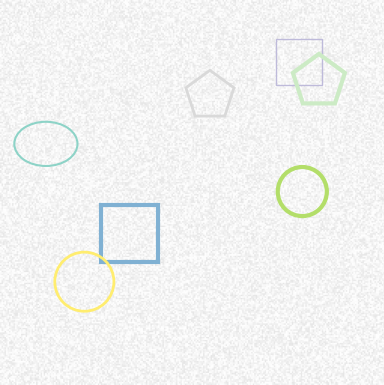[{"shape": "oval", "thickness": 1.5, "radius": 0.41, "center": [0.119, 0.626]}, {"shape": "square", "thickness": 1, "radius": 0.3, "center": [0.777, 0.839]}, {"shape": "square", "thickness": 3, "radius": 0.37, "center": [0.336, 0.394]}, {"shape": "circle", "thickness": 3, "radius": 0.32, "center": [0.785, 0.502]}, {"shape": "pentagon", "thickness": 2, "radius": 0.33, "center": [0.545, 0.752]}, {"shape": "pentagon", "thickness": 3, "radius": 0.35, "center": [0.828, 0.789]}, {"shape": "circle", "thickness": 2, "radius": 0.38, "center": [0.219, 0.268]}]